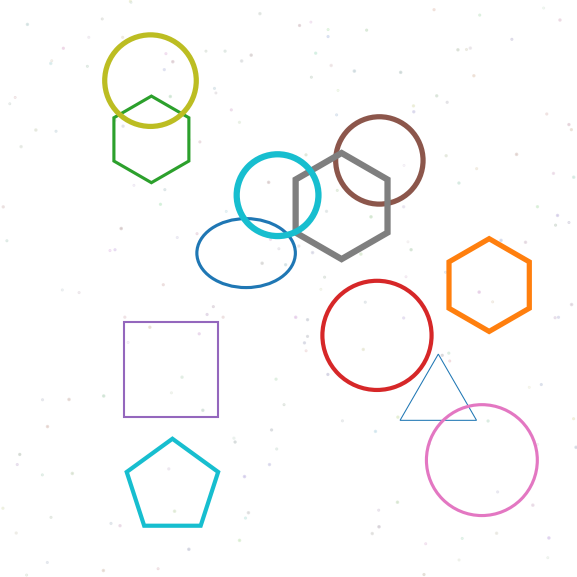[{"shape": "oval", "thickness": 1.5, "radius": 0.43, "center": [0.426, 0.561]}, {"shape": "triangle", "thickness": 0.5, "radius": 0.38, "center": [0.759, 0.31]}, {"shape": "hexagon", "thickness": 2.5, "radius": 0.4, "center": [0.847, 0.506]}, {"shape": "hexagon", "thickness": 1.5, "radius": 0.37, "center": [0.262, 0.758]}, {"shape": "circle", "thickness": 2, "radius": 0.47, "center": [0.653, 0.418]}, {"shape": "square", "thickness": 1, "radius": 0.41, "center": [0.296, 0.359]}, {"shape": "circle", "thickness": 2.5, "radius": 0.38, "center": [0.657, 0.721]}, {"shape": "circle", "thickness": 1.5, "radius": 0.48, "center": [0.834, 0.202]}, {"shape": "hexagon", "thickness": 3, "radius": 0.46, "center": [0.591, 0.642]}, {"shape": "circle", "thickness": 2.5, "radius": 0.4, "center": [0.261, 0.86]}, {"shape": "circle", "thickness": 3, "radius": 0.35, "center": [0.481, 0.661]}, {"shape": "pentagon", "thickness": 2, "radius": 0.42, "center": [0.299, 0.156]}]